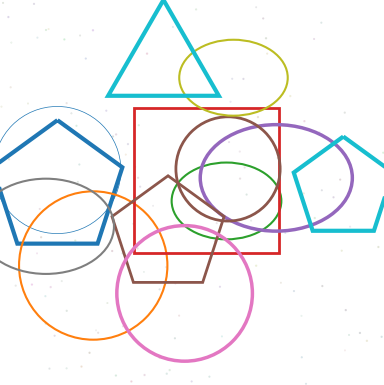[{"shape": "pentagon", "thickness": 3, "radius": 0.89, "center": [0.149, 0.511]}, {"shape": "circle", "thickness": 0.5, "radius": 0.83, "center": [0.149, 0.558]}, {"shape": "circle", "thickness": 1.5, "radius": 0.96, "center": [0.242, 0.31]}, {"shape": "oval", "thickness": 1.5, "radius": 0.71, "center": [0.588, 0.478]}, {"shape": "square", "thickness": 2, "radius": 0.94, "center": [0.537, 0.532]}, {"shape": "oval", "thickness": 2.5, "radius": 0.99, "center": [0.718, 0.538]}, {"shape": "circle", "thickness": 2, "radius": 0.68, "center": [0.592, 0.561]}, {"shape": "pentagon", "thickness": 2, "radius": 0.77, "center": [0.436, 0.39]}, {"shape": "circle", "thickness": 2.5, "radius": 0.88, "center": [0.48, 0.238]}, {"shape": "oval", "thickness": 1.5, "radius": 0.88, "center": [0.119, 0.412]}, {"shape": "oval", "thickness": 1.5, "radius": 0.7, "center": [0.606, 0.798]}, {"shape": "triangle", "thickness": 3, "radius": 0.83, "center": [0.425, 0.834]}, {"shape": "pentagon", "thickness": 3, "radius": 0.68, "center": [0.892, 0.51]}]